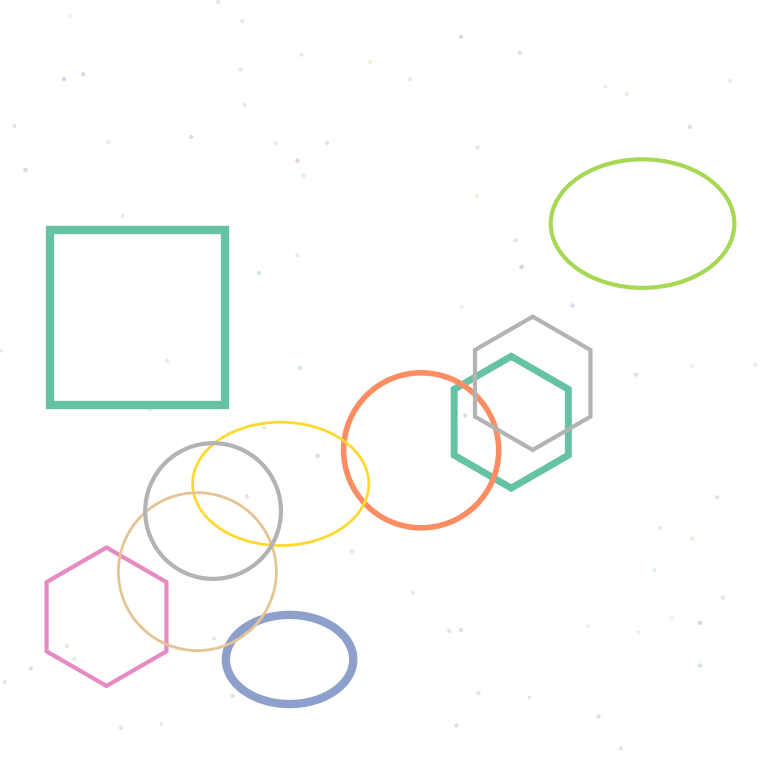[{"shape": "square", "thickness": 3, "radius": 0.57, "center": [0.179, 0.588]}, {"shape": "hexagon", "thickness": 2.5, "radius": 0.43, "center": [0.664, 0.452]}, {"shape": "circle", "thickness": 2, "radius": 0.5, "center": [0.547, 0.415]}, {"shape": "oval", "thickness": 3, "radius": 0.41, "center": [0.376, 0.144]}, {"shape": "hexagon", "thickness": 1.5, "radius": 0.45, "center": [0.138, 0.199]}, {"shape": "oval", "thickness": 1.5, "radius": 0.6, "center": [0.835, 0.71]}, {"shape": "oval", "thickness": 1, "radius": 0.57, "center": [0.365, 0.372]}, {"shape": "circle", "thickness": 1, "radius": 0.51, "center": [0.256, 0.258]}, {"shape": "circle", "thickness": 1.5, "radius": 0.44, "center": [0.277, 0.336]}, {"shape": "hexagon", "thickness": 1.5, "radius": 0.43, "center": [0.692, 0.502]}]